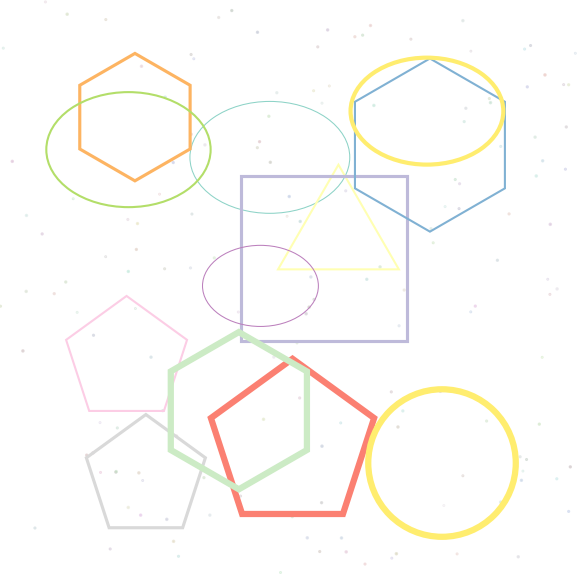[{"shape": "oval", "thickness": 0.5, "radius": 0.69, "center": [0.467, 0.727]}, {"shape": "triangle", "thickness": 1, "radius": 0.6, "center": [0.586, 0.593]}, {"shape": "square", "thickness": 1.5, "radius": 0.72, "center": [0.561, 0.552]}, {"shape": "pentagon", "thickness": 3, "radius": 0.74, "center": [0.507, 0.229]}, {"shape": "hexagon", "thickness": 1, "radius": 0.75, "center": [0.744, 0.748]}, {"shape": "hexagon", "thickness": 1.5, "radius": 0.55, "center": [0.234, 0.796]}, {"shape": "oval", "thickness": 1, "radius": 0.71, "center": [0.222, 0.74]}, {"shape": "pentagon", "thickness": 1, "radius": 0.55, "center": [0.219, 0.377]}, {"shape": "pentagon", "thickness": 1.5, "radius": 0.54, "center": [0.253, 0.173]}, {"shape": "oval", "thickness": 0.5, "radius": 0.5, "center": [0.451, 0.504]}, {"shape": "hexagon", "thickness": 3, "radius": 0.68, "center": [0.414, 0.288]}, {"shape": "oval", "thickness": 2, "radius": 0.66, "center": [0.739, 0.807]}, {"shape": "circle", "thickness": 3, "radius": 0.64, "center": [0.765, 0.197]}]